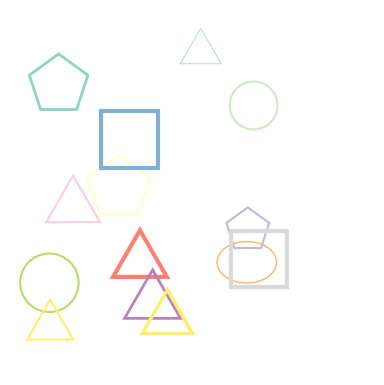[{"shape": "triangle", "thickness": 0.5, "radius": 0.31, "center": [0.521, 0.865]}, {"shape": "pentagon", "thickness": 2, "radius": 0.4, "center": [0.152, 0.78]}, {"shape": "pentagon", "thickness": 1, "radius": 0.43, "center": [0.308, 0.513]}, {"shape": "pentagon", "thickness": 1.5, "radius": 0.29, "center": [0.644, 0.403]}, {"shape": "triangle", "thickness": 3, "radius": 0.4, "center": [0.363, 0.321]}, {"shape": "square", "thickness": 3, "radius": 0.37, "center": [0.336, 0.637]}, {"shape": "oval", "thickness": 1, "radius": 0.39, "center": [0.641, 0.319]}, {"shape": "circle", "thickness": 1.5, "radius": 0.38, "center": [0.128, 0.266]}, {"shape": "triangle", "thickness": 1.5, "radius": 0.4, "center": [0.19, 0.463]}, {"shape": "square", "thickness": 3, "radius": 0.36, "center": [0.673, 0.328]}, {"shape": "triangle", "thickness": 2, "radius": 0.42, "center": [0.396, 0.215]}, {"shape": "circle", "thickness": 1.5, "radius": 0.31, "center": [0.659, 0.726]}, {"shape": "triangle", "thickness": 2.5, "radius": 0.38, "center": [0.435, 0.172]}, {"shape": "triangle", "thickness": 1.5, "radius": 0.34, "center": [0.13, 0.152]}]